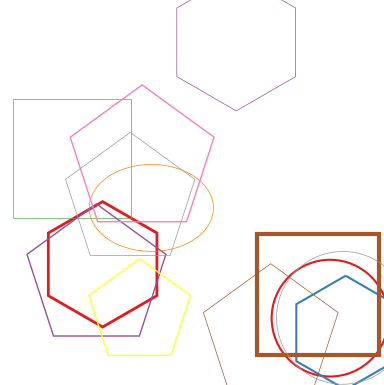[{"shape": "circle", "thickness": 1.5, "radius": 0.76, "center": [0.857, 0.174]}, {"shape": "hexagon", "thickness": 2, "radius": 0.81, "center": [0.267, 0.313]}, {"shape": "hexagon", "thickness": 1.5, "radius": 0.74, "center": [0.898, 0.136]}, {"shape": "square", "thickness": 0.5, "radius": 0.77, "center": [0.188, 0.589]}, {"shape": "hexagon", "thickness": 0.5, "radius": 0.89, "center": [0.614, 0.89]}, {"shape": "pentagon", "thickness": 1, "radius": 0.95, "center": [0.25, 0.281]}, {"shape": "oval", "thickness": 0.5, "radius": 0.81, "center": [0.393, 0.46]}, {"shape": "pentagon", "thickness": 1, "radius": 0.69, "center": [0.363, 0.189]}, {"shape": "pentagon", "thickness": 0.5, "radius": 0.92, "center": [0.703, 0.131]}, {"shape": "square", "thickness": 3, "radius": 0.79, "center": [0.826, 0.235]}, {"shape": "pentagon", "thickness": 1, "radius": 0.98, "center": [0.369, 0.583]}, {"shape": "circle", "thickness": 0.5, "radius": 0.86, "center": [0.891, 0.174]}, {"shape": "pentagon", "thickness": 0.5, "radius": 0.88, "center": [0.338, 0.48]}]